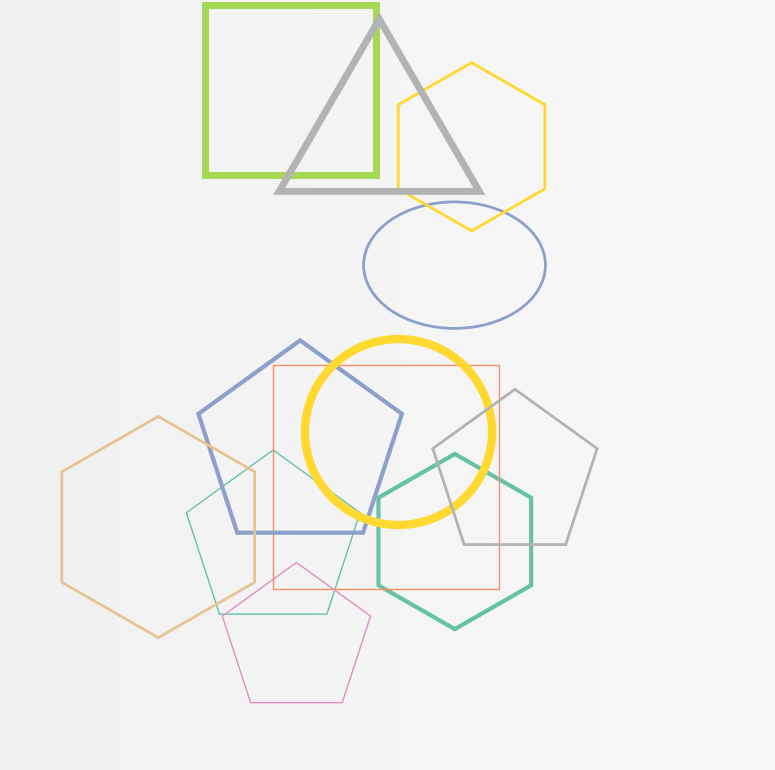[{"shape": "hexagon", "thickness": 1.5, "radius": 0.57, "center": [0.587, 0.297]}, {"shape": "pentagon", "thickness": 0.5, "radius": 0.59, "center": [0.352, 0.298]}, {"shape": "square", "thickness": 0.5, "radius": 0.73, "center": [0.498, 0.381]}, {"shape": "oval", "thickness": 1, "radius": 0.59, "center": [0.586, 0.656]}, {"shape": "pentagon", "thickness": 1.5, "radius": 0.69, "center": [0.387, 0.42]}, {"shape": "pentagon", "thickness": 0.5, "radius": 0.5, "center": [0.383, 0.169]}, {"shape": "square", "thickness": 2.5, "radius": 0.55, "center": [0.375, 0.883]}, {"shape": "hexagon", "thickness": 1, "radius": 0.55, "center": [0.609, 0.809]}, {"shape": "circle", "thickness": 3, "radius": 0.6, "center": [0.514, 0.439]}, {"shape": "hexagon", "thickness": 1, "radius": 0.72, "center": [0.204, 0.316]}, {"shape": "pentagon", "thickness": 1, "radius": 0.56, "center": [0.664, 0.383]}, {"shape": "triangle", "thickness": 2.5, "radius": 0.75, "center": [0.489, 0.826]}]